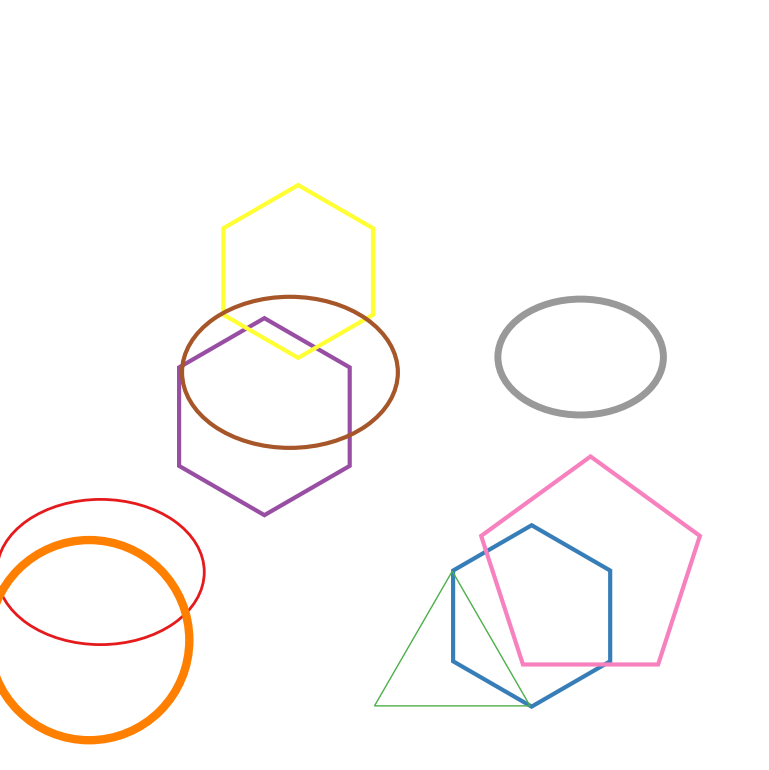[{"shape": "oval", "thickness": 1, "radius": 0.67, "center": [0.131, 0.257]}, {"shape": "hexagon", "thickness": 1.5, "radius": 0.59, "center": [0.69, 0.2]}, {"shape": "triangle", "thickness": 0.5, "radius": 0.58, "center": [0.587, 0.142]}, {"shape": "hexagon", "thickness": 1.5, "radius": 0.64, "center": [0.343, 0.459]}, {"shape": "circle", "thickness": 3, "radius": 0.65, "center": [0.116, 0.169]}, {"shape": "hexagon", "thickness": 1.5, "radius": 0.56, "center": [0.387, 0.647]}, {"shape": "oval", "thickness": 1.5, "radius": 0.7, "center": [0.377, 0.516]}, {"shape": "pentagon", "thickness": 1.5, "radius": 0.75, "center": [0.767, 0.258]}, {"shape": "oval", "thickness": 2.5, "radius": 0.54, "center": [0.754, 0.536]}]